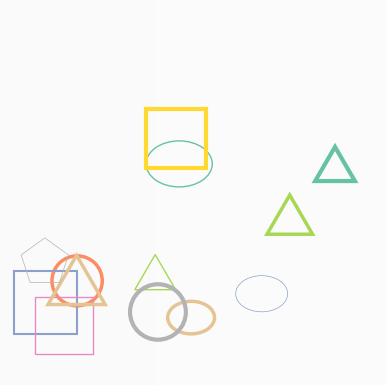[{"shape": "triangle", "thickness": 3, "radius": 0.3, "center": [0.865, 0.559]}, {"shape": "oval", "thickness": 1, "radius": 0.43, "center": [0.462, 0.574]}, {"shape": "circle", "thickness": 2.5, "radius": 0.32, "center": [0.199, 0.271]}, {"shape": "square", "thickness": 1.5, "radius": 0.41, "center": [0.117, 0.214]}, {"shape": "oval", "thickness": 0.5, "radius": 0.34, "center": [0.675, 0.237]}, {"shape": "square", "thickness": 1, "radius": 0.37, "center": [0.165, 0.154]}, {"shape": "triangle", "thickness": 1, "radius": 0.3, "center": [0.401, 0.278]}, {"shape": "triangle", "thickness": 2.5, "radius": 0.34, "center": [0.748, 0.426]}, {"shape": "square", "thickness": 3, "radius": 0.39, "center": [0.455, 0.64]}, {"shape": "triangle", "thickness": 2.5, "radius": 0.43, "center": [0.198, 0.252]}, {"shape": "oval", "thickness": 2.5, "radius": 0.3, "center": [0.493, 0.175]}, {"shape": "circle", "thickness": 3, "radius": 0.36, "center": [0.408, 0.19]}, {"shape": "pentagon", "thickness": 0.5, "radius": 0.32, "center": [0.116, 0.318]}]